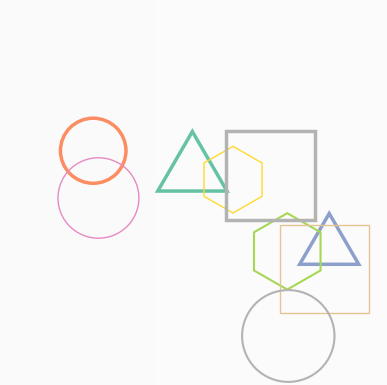[{"shape": "triangle", "thickness": 2.5, "radius": 0.52, "center": [0.496, 0.555]}, {"shape": "circle", "thickness": 2.5, "radius": 0.42, "center": [0.241, 0.608]}, {"shape": "triangle", "thickness": 2.5, "radius": 0.44, "center": [0.85, 0.358]}, {"shape": "circle", "thickness": 1, "radius": 0.52, "center": [0.254, 0.486]}, {"shape": "hexagon", "thickness": 1.5, "radius": 0.5, "center": [0.741, 0.347]}, {"shape": "hexagon", "thickness": 1, "radius": 0.43, "center": [0.601, 0.533]}, {"shape": "square", "thickness": 1, "radius": 0.57, "center": [0.838, 0.302]}, {"shape": "square", "thickness": 2.5, "radius": 0.58, "center": [0.698, 0.543]}, {"shape": "circle", "thickness": 1.5, "radius": 0.6, "center": [0.744, 0.127]}]